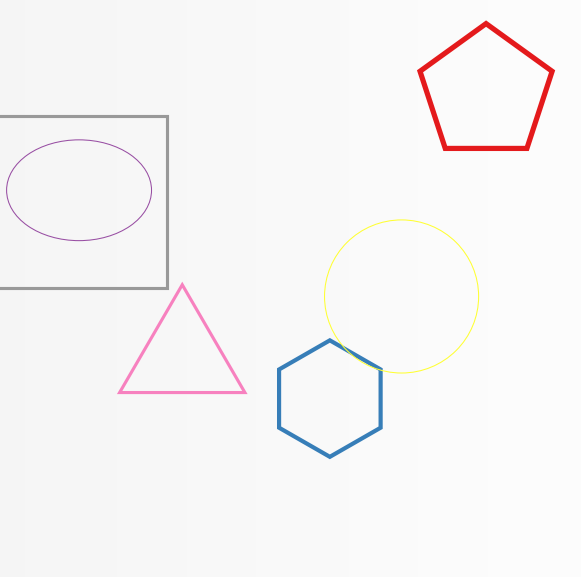[{"shape": "pentagon", "thickness": 2.5, "radius": 0.6, "center": [0.836, 0.839]}, {"shape": "hexagon", "thickness": 2, "radius": 0.5, "center": [0.567, 0.309]}, {"shape": "oval", "thickness": 0.5, "radius": 0.62, "center": [0.136, 0.67]}, {"shape": "circle", "thickness": 0.5, "radius": 0.66, "center": [0.691, 0.486]}, {"shape": "triangle", "thickness": 1.5, "radius": 0.62, "center": [0.314, 0.382]}, {"shape": "square", "thickness": 1.5, "radius": 0.74, "center": [0.139, 0.65]}]